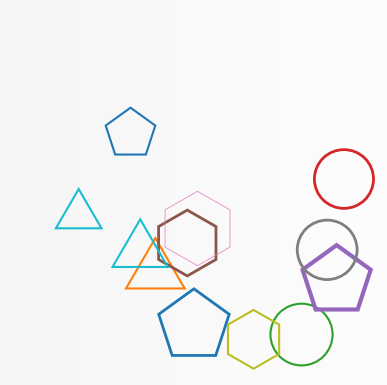[{"shape": "pentagon", "thickness": 1.5, "radius": 0.34, "center": [0.337, 0.653]}, {"shape": "pentagon", "thickness": 2, "radius": 0.48, "center": [0.501, 0.154]}, {"shape": "triangle", "thickness": 1.5, "radius": 0.44, "center": [0.401, 0.294]}, {"shape": "circle", "thickness": 1.5, "radius": 0.4, "center": [0.778, 0.131]}, {"shape": "circle", "thickness": 2, "radius": 0.38, "center": [0.888, 0.535]}, {"shape": "pentagon", "thickness": 3, "radius": 0.46, "center": [0.869, 0.271]}, {"shape": "hexagon", "thickness": 2, "radius": 0.43, "center": [0.483, 0.369]}, {"shape": "hexagon", "thickness": 0.5, "radius": 0.48, "center": [0.51, 0.406]}, {"shape": "circle", "thickness": 2, "radius": 0.39, "center": [0.844, 0.351]}, {"shape": "hexagon", "thickness": 1.5, "radius": 0.38, "center": [0.654, 0.119]}, {"shape": "triangle", "thickness": 1.5, "radius": 0.41, "center": [0.362, 0.348]}, {"shape": "triangle", "thickness": 1.5, "radius": 0.34, "center": [0.203, 0.441]}]